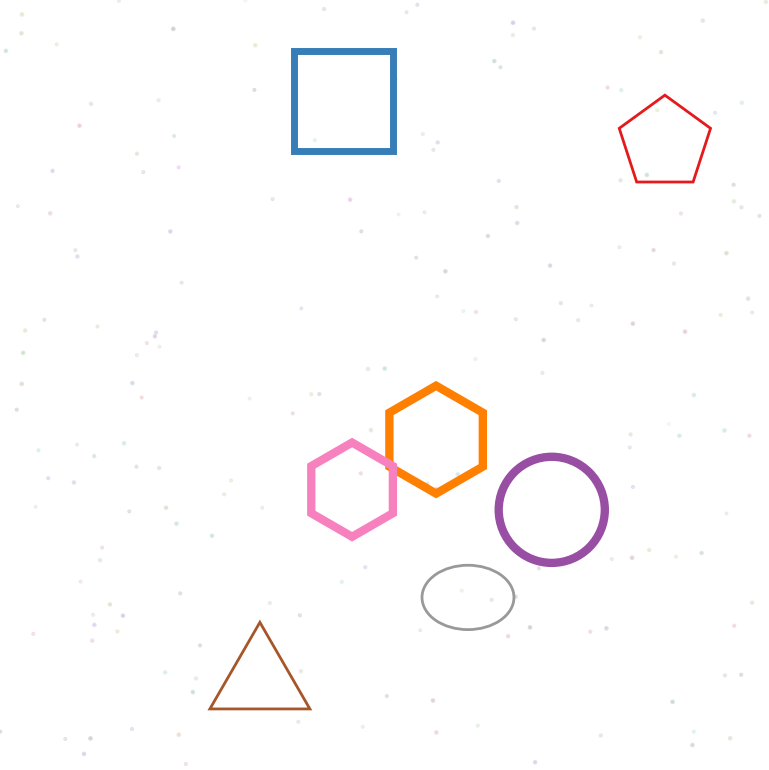[{"shape": "pentagon", "thickness": 1, "radius": 0.31, "center": [0.863, 0.814]}, {"shape": "square", "thickness": 2.5, "radius": 0.32, "center": [0.446, 0.869]}, {"shape": "circle", "thickness": 3, "radius": 0.34, "center": [0.717, 0.338]}, {"shape": "hexagon", "thickness": 3, "radius": 0.35, "center": [0.566, 0.429]}, {"shape": "triangle", "thickness": 1, "radius": 0.37, "center": [0.338, 0.117]}, {"shape": "hexagon", "thickness": 3, "radius": 0.31, "center": [0.457, 0.364]}, {"shape": "oval", "thickness": 1, "radius": 0.3, "center": [0.608, 0.224]}]